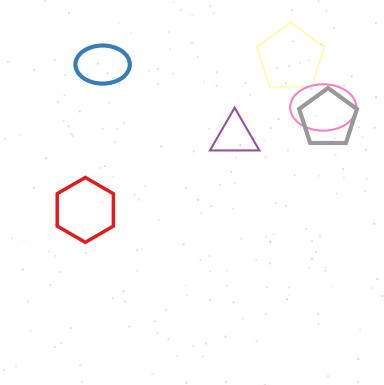[{"shape": "hexagon", "thickness": 2.5, "radius": 0.42, "center": [0.222, 0.455]}, {"shape": "oval", "thickness": 3, "radius": 0.35, "center": [0.267, 0.832]}, {"shape": "triangle", "thickness": 1.5, "radius": 0.37, "center": [0.609, 0.646]}, {"shape": "pentagon", "thickness": 0.5, "radius": 0.46, "center": [0.755, 0.849]}, {"shape": "oval", "thickness": 1.5, "radius": 0.43, "center": [0.84, 0.721]}, {"shape": "pentagon", "thickness": 3, "radius": 0.39, "center": [0.852, 0.692]}]